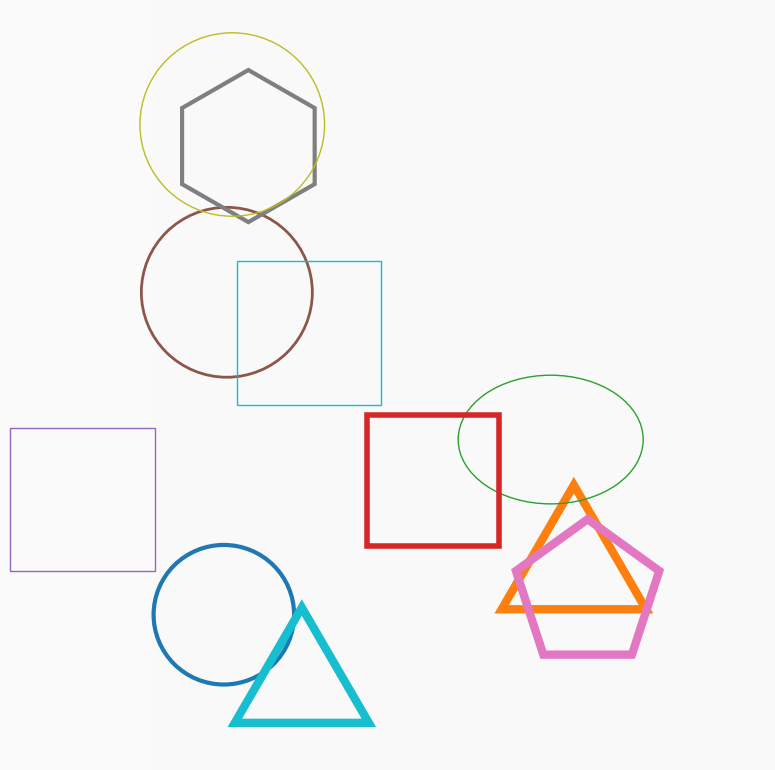[{"shape": "circle", "thickness": 1.5, "radius": 0.45, "center": [0.289, 0.202]}, {"shape": "triangle", "thickness": 3, "radius": 0.54, "center": [0.74, 0.263]}, {"shape": "oval", "thickness": 0.5, "radius": 0.6, "center": [0.711, 0.429]}, {"shape": "square", "thickness": 2, "radius": 0.43, "center": [0.559, 0.376]}, {"shape": "square", "thickness": 0.5, "radius": 0.47, "center": [0.107, 0.351]}, {"shape": "circle", "thickness": 1, "radius": 0.55, "center": [0.293, 0.62]}, {"shape": "pentagon", "thickness": 3, "radius": 0.49, "center": [0.758, 0.228]}, {"shape": "hexagon", "thickness": 1.5, "radius": 0.49, "center": [0.32, 0.81]}, {"shape": "circle", "thickness": 0.5, "radius": 0.6, "center": [0.3, 0.838]}, {"shape": "square", "thickness": 0.5, "radius": 0.47, "center": [0.399, 0.568]}, {"shape": "triangle", "thickness": 3, "radius": 0.5, "center": [0.389, 0.111]}]